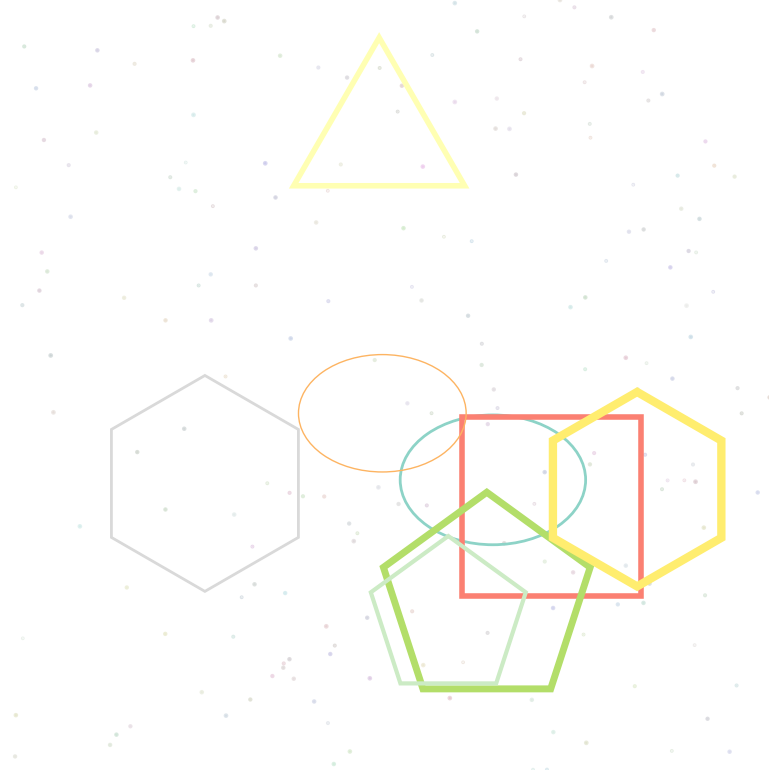[{"shape": "oval", "thickness": 1, "radius": 0.6, "center": [0.64, 0.377]}, {"shape": "triangle", "thickness": 2, "radius": 0.64, "center": [0.492, 0.823]}, {"shape": "square", "thickness": 2, "radius": 0.58, "center": [0.716, 0.342]}, {"shape": "oval", "thickness": 0.5, "radius": 0.54, "center": [0.497, 0.463]}, {"shape": "pentagon", "thickness": 2.5, "radius": 0.71, "center": [0.632, 0.22]}, {"shape": "hexagon", "thickness": 1, "radius": 0.7, "center": [0.266, 0.372]}, {"shape": "pentagon", "thickness": 1.5, "radius": 0.53, "center": [0.582, 0.198]}, {"shape": "hexagon", "thickness": 3, "radius": 0.63, "center": [0.827, 0.365]}]